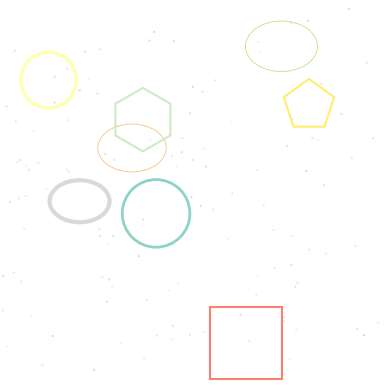[{"shape": "circle", "thickness": 2, "radius": 0.44, "center": [0.405, 0.446]}, {"shape": "circle", "thickness": 2.5, "radius": 0.36, "center": [0.126, 0.792]}, {"shape": "square", "thickness": 1.5, "radius": 0.47, "center": [0.639, 0.109]}, {"shape": "oval", "thickness": 0.5, "radius": 0.44, "center": [0.343, 0.616]}, {"shape": "oval", "thickness": 0.5, "radius": 0.47, "center": [0.731, 0.88]}, {"shape": "oval", "thickness": 3, "radius": 0.39, "center": [0.207, 0.477]}, {"shape": "hexagon", "thickness": 1.5, "radius": 0.41, "center": [0.371, 0.689]}, {"shape": "pentagon", "thickness": 1.5, "radius": 0.34, "center": [0.803, 0.726]}]